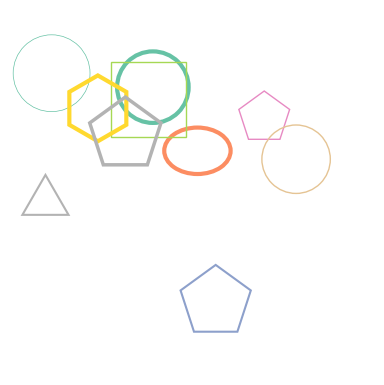[{"shape": "circle", "thickness": 3, "radius": 0.46, "center": [0.397, 0.774]}, {"shape": "circle", "thickness": 0.5, "radius": 0.5, "center": [0.134, 0.81]}, {"shape": "oval", "thickness": 3, "radius": 0.43, "center": [0.513, 0.608]}, {"shape": "pentagon", "thickness": 1.5, "radius": 0.48, "center": [0.56, 0.216]}, {"shape": "pentagon", "thickness": 1, "radius": 0.35, "center": [0.686, 0.694]}, {"shape": "square", "thickness": 1, "radius": 0.48, "center": [0.386, 0.742]}, {"shape": "hexagon", "thickness": 3, "radius": 0.43, "center": [0.254, 0.719]}, {"shape": "circle", "thickness": 1, "radius": 0.44, "center": [0.769, 0.586]}, {"shape": "pentagon", "thickness": 2.5, "radius": 0.49, "center": [0.326, 0.651]}, {"shape": "triangle", "thickness": 1.5, "radius": 0.35, "center": [0.118, 0.477]}]